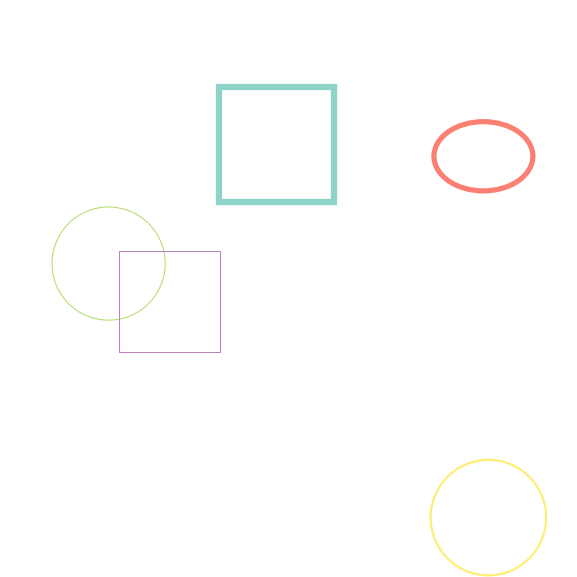[{"shape": "square", "thickness": 3, "radius": 0.5, "center": [0.479, 0.748]}, {"shape": "oval", "thickness": 2.5, "radius": 0.43, "center": [0.837, 0.729]}, {"shape": "circle", "thickness": 0.5, "radius": 0.49, "center": [0.188, 0.543]}, {"shape": "square", "thickness": 0.5, "radius": 0.44, "center": [0.293, 0.477]}, {"shape": "circle", "thickness": 1, "radius": 0.5, "center": [0.846, 0.103]}]